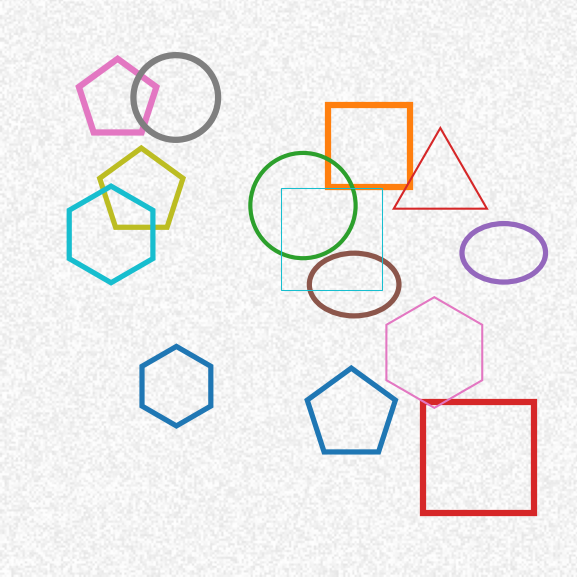[{"shape": "hexagon", "thickness": 2.5, "radius": 0.34, "center": [0.305, 0.33]}, {"shape": "pentagon", "thickness": 2.5, "radius": 0.4, "center": [0.608, 0.281]}, {"shape": "square", "thickness": 3, "radius": 0.35, "center": [0.639, 0.746]}, {"shape": "circle", "thickness": 2, "radius": 0.46, "center": [0.525, 0.643]}, {"shape": "triangle", "thickness": 1, "radius": 0.47, "center": [0.762, 0.684]}, {"shape": "square", "thickness": 3, "radius": 0.48, "center": [0.828, 0.207]}, {"shape": "oval", "thickness": 2.5, "radius": 0.36, "center": [0.872, 0.561]}, {"shape": "oval", "thickness": 2.5, "radius": 0.39, "center": [0.613, 0.506]}, {"shape": "pentagon", "thickness": 3, "radius": 0.35, "center": [0.204, 0.827]}, {"shape": "hexagon", "thickness": 1, "radius": 0.48, "center": [0.752, 0.389]}, {"shape": "circle", "thickness": 3, "radius": 0.37, "center": [0.304, 0.83]}, {"shape": "pentagon", "thickness": 2.5, "radius": 0.38, "center": [0.245, 0.667]}, {"shape": "square", "thickness": 0.5, "radius": 0.44, "center": [0.575, 0.585]}, {"shape": "hexagon", "thickness": 2.5, "radius": 0.42, "center": [0.192, 0.593]}]